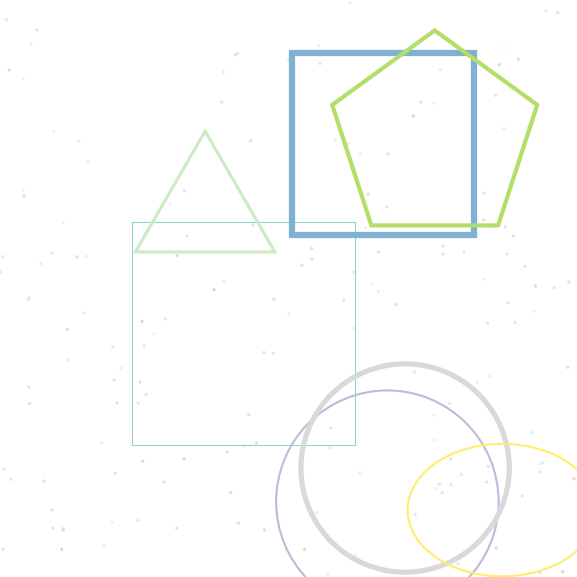[{"shape": "square", "thickness": 0.5, "radius": 0.97, "center": [0.422, 0.421]}, {"shape": "circle", "thickness": 1, "radius": 0.96, "center": [0.671, 0.13]}, {"shape": "square", "thickness": 3, "radius": 0.79, "center": [0.663, 0.75]}, {"shape": "pentagon", "thickness": 2, "radius": 0.93, "center": [0.753, 0.76]}, {"shape": "circle", "thickness": 2.5, "radius": 0.9, "center": [0.701, 0.189]}, {"shape": "triangle", "thickness": 1.5, "radius": 0.7, "center": [0.355, 0.633]}, {"shape": "oval", "thickness": 1, "radius": 0.82, "center": [0.87, 0.116]}]